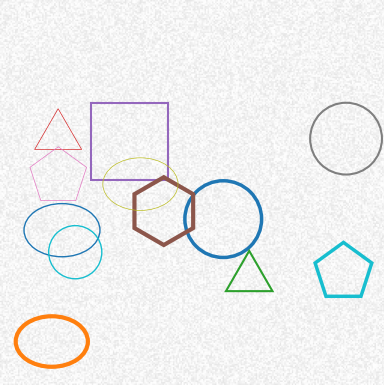[{"shape": "oval", "thickness": 1, "radius": 0.49, "center": [0.161, 0.402]}, {"shape": "circle", "thickness": 2.5, "radius": 0.5, "center": [0.58, 0.431]}, {"shape": "oval", "thickness": 3, "radius": 0.47, "center": [0.135, 0.113]}, {"shape": "triangle", "thickness": 1.5, "radius": 0.35, "center": [0.647, 0.279]}, {"shape": "triangle", "thickness": 0.5, "radius": 0.35, "center": [0.151, 0.647]}, {"shape": "square", "thickness": 1.5, "radius": 0.5, "center": [0.337, 0.633]}, {"shape": "hexagon", "thickness": 3, "radius": 0.44, "center": [0.425, 0.452]}, {"shape": "pentagon", "thickness": 0.5, "radius": 0.39, "center": [0.151, 0.541]}, {"shape": "circle", "thickness": 1.5, "radius": 0.47, "center": [0.899, 0.64]}, {"shape": "oval", "thickness": 0.5, "radius": 0.49, "center": [0.365, 0.522]}, {"shape": "pentagon", "thickness": 2.5, "radius": 0.39, "center": [0.892, 0.293]}, {"shape": "circle", "thickness": 1, "radius": 0.35, "center": [0.195, 0.345]}]